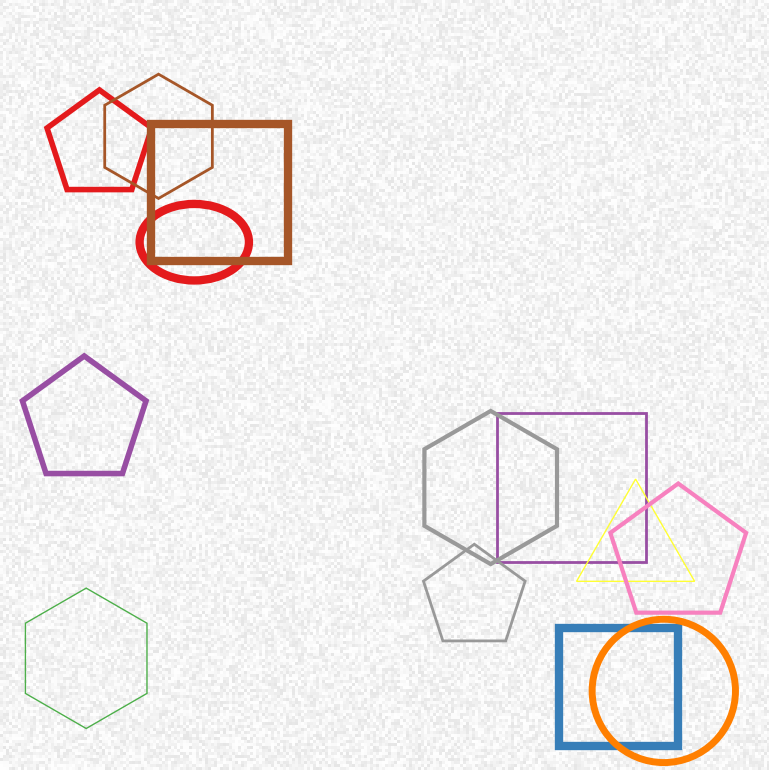[{"shape": "pentagon", "thickness": 2, "radius": 0.36, "center": [0.129, 0.812]}, {"shape": "oval", "thickness": 3, "radius": 0.35, "center": [0.252, 0.685]}, {"shape": "square", "thickness": 3, "radius": 0.38, "center": [0.803, 0.108]}, {"shape": "hexagon", "thickness": 0.5, "radius": 0.46, "center": [0.112, 0.145]}, {"shape": "pentagon", "thickness": 2, "radius": 0.42, "center": [0.109, 0.453]}, {"shape": "square", "thickness": 1, "radius": 0.48, "center": [0.742, 0.367]}, {"shape": "circle", "thickness": 2.5, "radius": 0.47, "center": [0.862, 0.103]}, {"shape": "triangle", "thickness": 0.5, "radius": 0.44, "center": [0.825, 0.289]}, {"shape": "square", "thickness": 3, "radius": 0.44, "center": [0.285, 0.75]}, {"shape": "hexagon", "thickness": 1, "radius": 0.4, "center": [0.206, 0.823]}, {"shape": "pentagon", "thickness": 1.5, "radius": 0.46, "center": [0.881, 0.279]}, {"shape": "pentagon", "thickness": 1, "radius": 0.35, "center": [0.616, 0.224]}, {"shape": "hexagon", "thickness": 1.5, "radius": 0.5, "center": [0.637, 0.367]}]